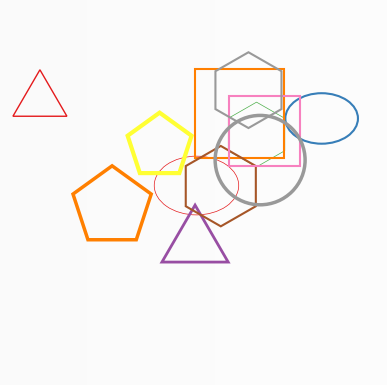[{"shape": "oval", "thickness": 0.5, "radius": 0.54, "center": [0.507, 0.518]}, {"shape": "triangle", "thickness": 1, "radius": 0.4, "center": [0.103, 0.738]}, {"shape": "oval", "thickness": 1.5, "radius": 0.47, "center": [0.83, 0.692]}, {"shape": "hexagon", "thickness": 0.5, "radius": 0.42, "center": [0.662, 0.651]}, {"shape": "triangle", "thickness": 2, "radius": 0.49, "center": [0.503, 0.369]}, {"shape": "pentagon", "thickness": 2.5, "radius": 0.53, "center": [0.289, 0.463]}, {"shape": "square", "thickness": 1.5, "radius": 0.58, "center": [0.619, 0.704]}, {"shape": "pentagon", "thickness": 3, "radius": 0.43, "center": [0.412, 0.621]}, {"shape": "hexagon", "thickness": 1.5, "radius": 0.52, "center": [0.57, 0.517]}, {"shape": "square", "thickness": 1.5, "radius": 0.45, "center": [0.682, 0.66]}, {"shape": "circle", "thickness": 2.5, "radius": 0.58, "center": [0.671, 0.584]}, {"shape": "hexagon", "thickness": 1.5, "radius": 0.49, "center": [0.641, 0.766]}]